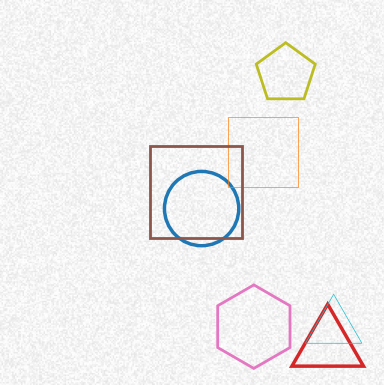[{"shape": "circle", "thickness": 2.5, "radius": 0.48, "center": [0.524, 0.458]}, {"shape": "square", "thickness": 0.5, "radius": 0.45, "center": [0.683, 0.605]}, {"shape": "triangle", "thickness": 2.5, "radius": 0.54, "center": [0.851, 0.103]}, {"shape": "square", "thickness": 2, "radius": 0.6, "center": [0.509, 0.502]}, {"shape": "hexagon", "thickness": 2, "radius": 0.54, "center": [0.659, 0.152]}, {"shape": "pentagon", "thickness": 2, "radius": 0.4, "center": [0.742, 0.809]}, {"shape": "triangle", "thickness": 0.5, "radius": 0.42, "center": [0.867, 0.151]}]